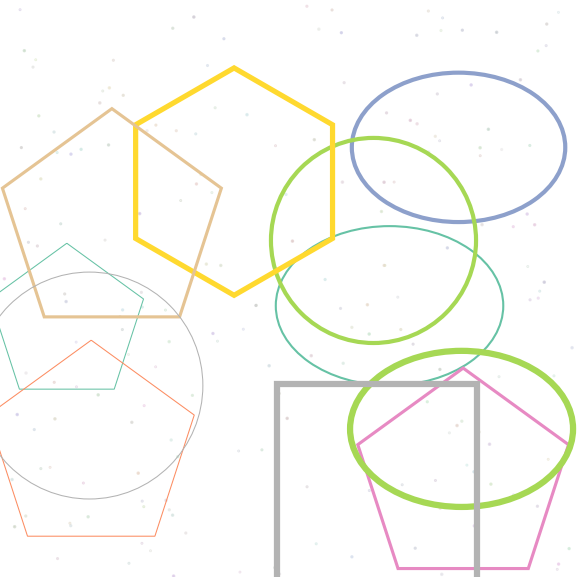[{"shape": "oval", "thickness": 1, "radius": 0.98, "center": [0.675, 0.47]}, {"shape": "pentagon", "thickness": 0.5, "radius": 0.7, "center": [0.116, 0.438]}, {"shape": "pentagon", "thickness": 0.5, "radius": 0.94, "center": [0.158, 0.222]}, {"shape": "oval", "thickness": 2, "radius": 0.92, "center": [0.794, 0.744]}, {"shape": "pentagon", "thickness": 1.5, "radius": 0.96, "center": [0.802, 0.17]}, {"shape": "oval", "thickness": 3, "radius": 0.97, "center": [0.799, 0.256]}, {"shape": "circle", "thickness": 2, "radius": 0.89, "center": [0.647, 0.583]}, {"shape": "hexagon", "thickness": 2.5, "radius": 0.98, "center": [0.405, 0.685]}, {"shape": "pentagon", "thickness": 1.5, "radius": 1.0, "center": [0.194, 0.612]}, {"shape": "circle", "thickness": 0.5, "radius": 0.98, "center": [0.155, 0.332]}, {"shape": "square", "thickness": 3, "radius": 0.87, "center": [0.652, 0.16]}]